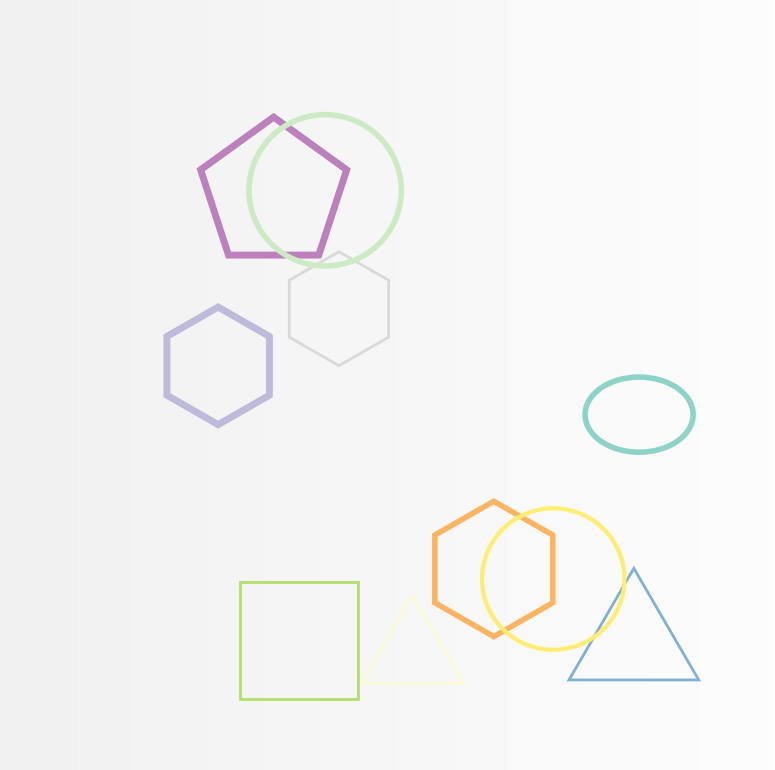[{"shape": "oval", "thickness": 2, "radius": 0.35, "center": [0.825, 0.462]}, {"shape": "triangle", "thickness": 0.5, "radius": 0.38, "center": [0.532, 0.151]}, {"shape": "hexagon", "thickness": 2.5, "radius": 0.38, "center": [0.281, 0.525]}, {"shape": "triangle", "thickness": 1, "radius": 0.48, "center": [0.818, 0.165]}, {"shape": "hexagon", "thickness": 2, "radius": 0.44, "center": [0.637, 0.261]}, {"shape": "square", "thickness": 1, "radius": 0.38, "center": [0.386, 0.169]}, {"shape": "hexagon", "thickness": 1, "radius": 0.37, "center": [0.437, 0.599]}, {"shape": "pentagon", "thickness": 2.5, "radius": 0.5, "center": [0.353, 0.749]}, {"shape": "circle", "thickness": 2, "radius": 0.49, "center": [0.42, 0.753]}, {"shape": "circle", "thickness": 1.5, "radius": 0.46, "center": [0.714, 0.248]}]